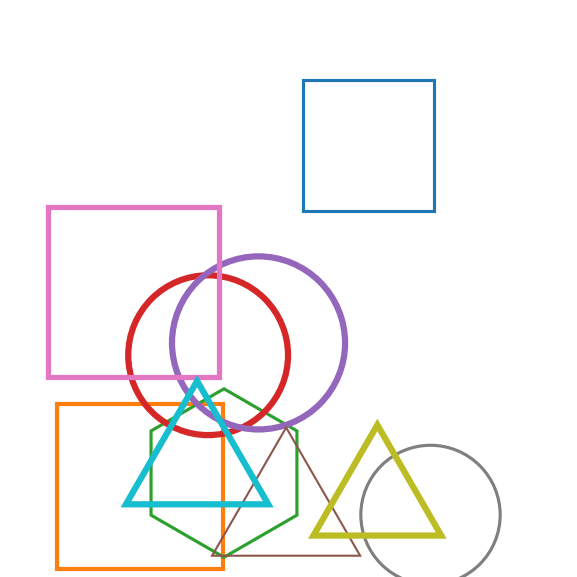[{"shape": "square", "thickness": 1.5, "radius": 0.57, "center": [0.638, 0.747]}, {"shape": "square", "thickness": 2, "radius": 0.72, "center": [0.242, 0.156]}, {"shape": "hexagon", "thickness": 1.5, "radius": 0.73, "center": [0.388, 0.18]}, {"shape": "circle", "thickness": 3, "radius": 0.69, "center": [0.36, 0.384]}, {"shape": "circle", "thickness": 3, "radius": 0.75, "center": [0.448, 0.405]}, {"shape": "triangle", "thickness": 1, "radius": 0.74, "center": [0.495, 0.111]}, {"shape": "square", "thickness": 2.5, "radius": 0.74, "center": [0.231, 0.494]}, {"shape": "circle", "thickness": 1.5, "radius": 0.6, "center": [0.745, 0.107]}, {"shape": "triangle", "thickness": 3, "radius": 0.64, "center": [0.653, 0.136]}, {"shape": "triangle", "thickness": 3, "radius": 0.71, "center": [0.341, 0.197]}]